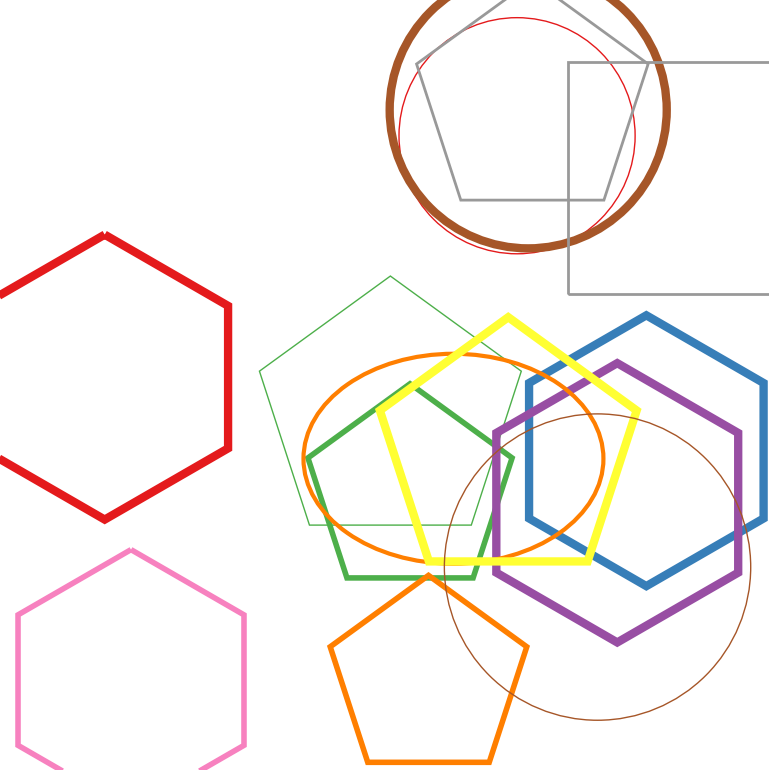[{"shape": "circle", "thickness": 0.5, "radius": 0.77, "center": [0.672, 0.824]}, {"shape": "hexagon", "thickness": 3, "radius": 0.93, "center": [0.136, 0.51]}, {"shape": "hexagon", "thickness": 3, "radius": 0.88, "center": [0.839, 0.415]}, {"shape": "pentagon", "thickness": 2, "radius": 0.7, "center": [0.532, 0.362]}, {"shape": "pentagon", "thickness": 0.5, "radius": 0.89, "center": [0.507, 0.463]}, {"shape": "hexagon", "thickness": 3, "radius": 0.91, "center": [0.802, 0.347]}, {"shape": "oval", "thickness": 1.5, "radius": 0.97, "center": [0.589, 0.404]}, {"shape": "pentagon", "thickness": 2, "radius": 0.67, "center": [0.556, 0.119]}, {"shape": "pentagon", "thickness": 3, "radius": 0.88, "center": [0.66, 0.413]}, {"shape": "circle", "thickness": 3, "radius": 0.9, "center": [0.686, 0.857]}, {"shape": "circle", "thickness": 0.5, "radius": 0.99, "center": [0.776, 0.264]}, {"shape": "hexagon", "thickness": 2, "radius": 0.85, "center": [0.17, 0.117]}, {"shape": "pentagon", "thickness": 1, "radius": 0.79, "center": [0.691, 0.868]}, {"shape": "square", "thickness": 1, "radius": 0.75, "center": [0.887, 0.769]}]